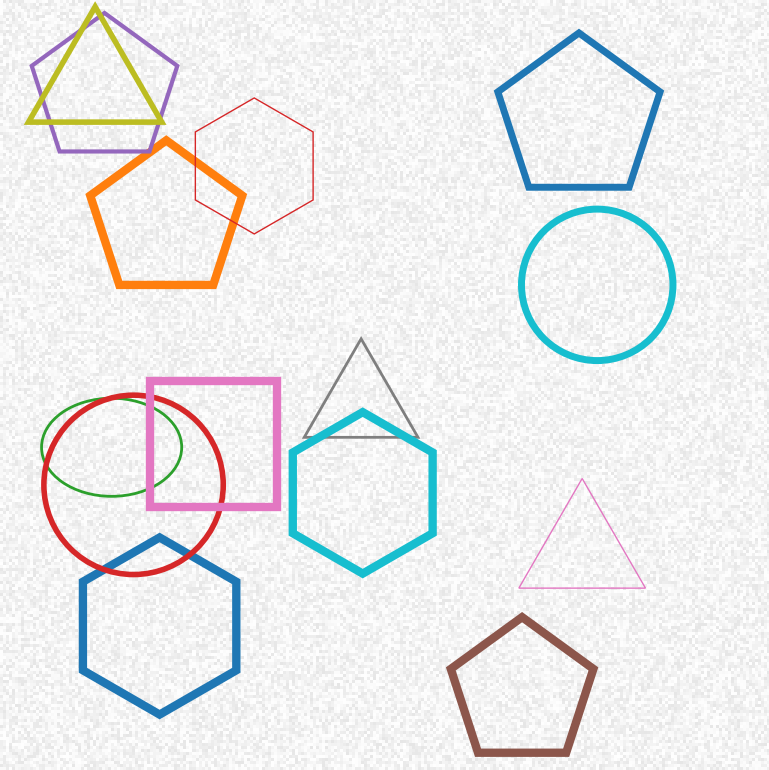[{"shape": "pentagon", "thickness": 2.5, "radius": 0.55, "center": [0.752, 0.846]}, {"shape": "hexagon", "thickness": 3, "radius": 0.58, "center": [0.207, 0.187]}, {"shape": "pentagon", "thickness": 3, "radius": 0.52, "center": [0.216, 0.714]}, {"shape": "oval", "thickness": 1, "radius": 0.46, "center": [0.145, 0.419]}, {"shape": "hexagon", "thickness": 0.5, "radius": 0.44, "center": [0.33, 0.784]}, {"shape": "circle", "thickness": 2, "radius": 0.58, "center": [0.173, 0.37]}, {"shape": "pentagon", "thickness": 1.5, "radius": 0.5, "center": [0.136, 0.884]}, {"shape": "pentagon", "thickness": 3, "radius": 0.49, "center": [0.678, 0.101]}, {"shape": "triangle", "thickness": 0.5, "radius": 0.47, "center": [0.756, 0.284]}, {"shape": "square", "thickness": 3, "radius": 0.41, "center": [0.277, 0.424]}, {"shape": "triangle", "thickness": 1, "radius": 0.43, "center": [0.469, 0.475]}, {"shape": "triangle", "thickness": 2, "radius": 0.5, "center": [0.124, 0.891]}, {"shape": "circle", "thickness": 2.5, "radius": 0.49, "center": [0.776, 0.63]}, {"shape": "hexagon", "thickness": 3, "radius": 0.52, "center": [0.471, 0.36]}]